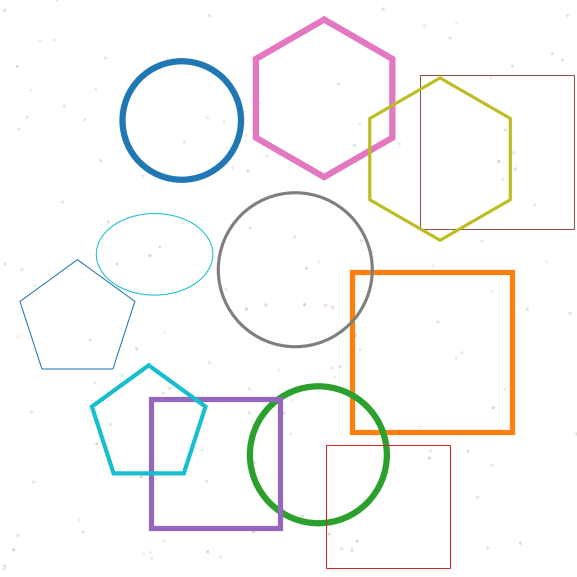[{"shape": "circle", "thickness": 3, "radius": 0.51, "center": [0.315, 0.79]}, {"shape": "pentagon", "thickness": 0.5, "radius": 0.52, "center": [0.134, 0.445]}, {"shape": "square", "thickness": 2.5, "radius": 0.69, "center": [0.748, 0.39]}, {"shape": "circle", "thickness": 3, "radius": 0.59, "center": [0.551, 0.212]}, {"shape": "square", "thickness": 0.5, "radius": 0.54, "center": [0.672, 0.122]}, {"shape": "square", "thickness": 2.5, "radius": 0.56, "center": [0.373, 0.197]}, {"shape": "square", "thickness": 0.5, "radius": 0.67, "center": [0.86, 0.737]}, {"shape": "hexagon", "thickness": 3, "radius": 0.68, "center": [0.561, 0.829]}, {"shape": "circle", "thickness": 1.5, "radius": 0.67, "center": [0.511, 0.532]}, {"shape": "hexagon", "thickness": 1.5, "radius": 0.7, "center": [0.762, 0.724]}, {"shape": "oval", "thickness": 0.5, "radius": 0.5, "center": [0.268, 0.559]}, {"shape": "pentagon", "thickness": 2, "radius": 0.52, "center": [0.257, 0.263]}]